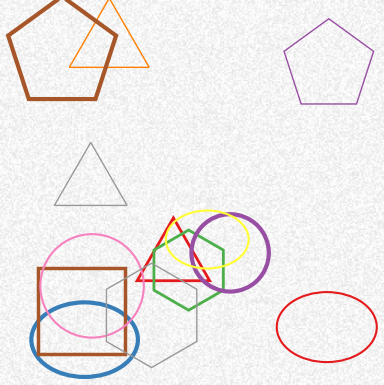[{"shape": "oval", "thickness": 1.5, "radius": 0.65, "center": [0.849, 0.15]}, {"shape": "triangle", "thickness": 2, "radius": 0.54, "center": [0.45, 0.325]}, {"shape": "oval", "thickness": 3, "radius": 0.69, "center": [0.22, 0.118]}, {"shape": "hexagon", "thickness": 2, "radius": 0.52, "center": [0.49, 0.298]}, {"shape": "circle", "thickness": 3, "radius": 0.5, "center": [0.598, 0.343]}, {"shape": "pentagon", "thickness": 1, "radius": 0.61, "center": [0.854, 0.829]}, {"shape": "triangle", "thickness": 1, "radius": 0.6, "center": [0.284, 0.885]}, {"shape": "oval", "thickness": 1.5, "radius": 0.54, "center": [0.538, 0.378]}, {"shape": "pentagon", "thickness": 3, "radius": 0.74, "center": [0.161, 0.862]}, {"shape": "square", "thickness": 2.5, "radius": 0.56, "center": [0.211, 0.192]}, {"shape": "circle", "thickness": 1.5, "radius": 0.67, "center": [0.239, 0.257]}, {"shape": "triangle", "thickness": 1, "radius": 0.55, "center": [0.236, 0.521]}, {"shape": "hexagon", "thickness": 1, "radius": 0.68, "center": [0.394, 0.181]}]